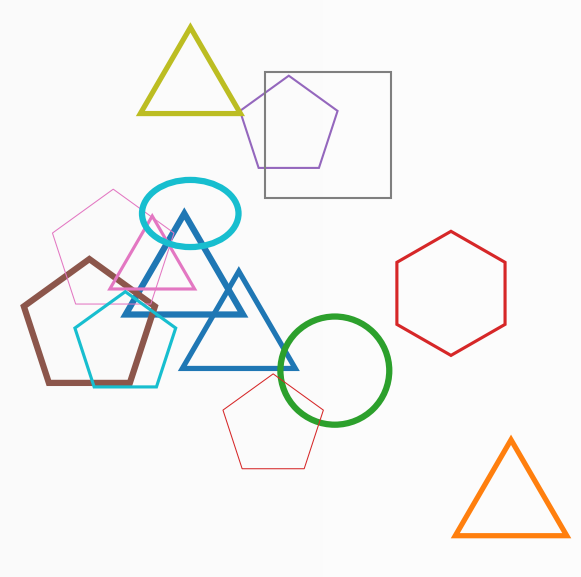[{"shape": "triangle", "thickness": 2.5, "radius": 0.56, "center": [0.411, 0.417]}, {"shape": "triangle", "thickness": 3, "radius": 0.58, "center": [0.317, 0.513]}, {"shape": "triangle", "thickness": 2.5, "radius": 0.55, "center": [0.879, 0.127]}, {"shape": "circle", "thickness": 3, "radius": 0.47, "center": [0.576, 0.357]}, {"shape": "hexagon", "thickness": 1.5, "radius": 0.54, "center": [0.776, 0.491]}, {"shape": "pentagon", "thickness": 0.5, "radius": 0.45, "center": [0.47, 0.261]}, {"shape": "pentagon", "thickness": 1, "radius": 0.44, "center": [0.497, 0.78]}, {"shape": "pentagon", "thickness": 3, "radius": 0.59, "center": [0.154, 0.432]}, {"shape": "pentagon", "thickness": 0.5, "radius": 0.55, "center": [0.195, 0.562]}, {"shape": "triangle", "thickness": 1.5, "radius": 0.42, "center": [0.262, 0.541]}, {"shape": "square", "thickness": 1, "radius": 0.54, "center": [0.565, 0.765]}, {"shape": "triangle", "thickness": 2.5, "radius": 0.5, "center": [0.328, 0.852]}, {"shape": "oval", "thickness": 3, "radius": 0.42, "center": [0.327, 0.629]}, {"shape": "pentagon", "thickness": 1.5, "radius": 0.46, "center": [0.216, 0.403]}]